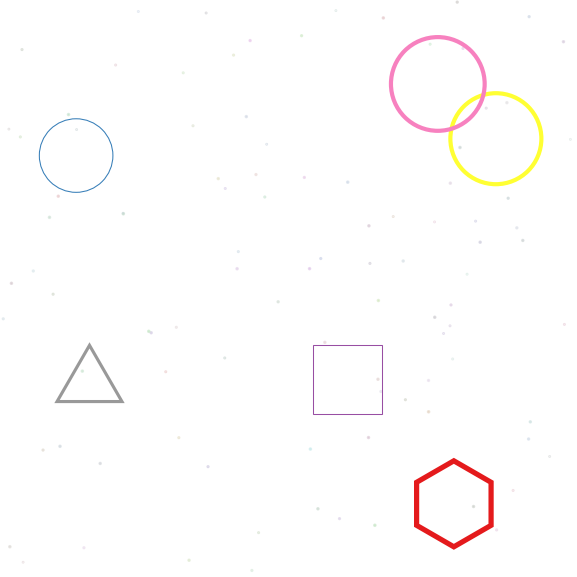[{"shape": "hexagon", "thickness": 2.5, "radius": 0.37, "center": [0.786, 0.127]}, {"shape": "circle", "thickness": 0.5, "radius": 0.32, "center": [0.132, 0.73]}, {"shape": "square", "thickness": 0.5, "radius": 0.3, "center": [0.602, 0.342]}, {"shape": "circle", "thickness": 2, "radius": 0.39, "center": [0.859, 0.759]}, {"shape": "circle", "thickness": 2, "radius": 0.41, "center": [0.758, 0.854]}, {"shape": "triangle", "thickness": 1.5, "radius": 0.32, "center": [0.155, 0.336]}]